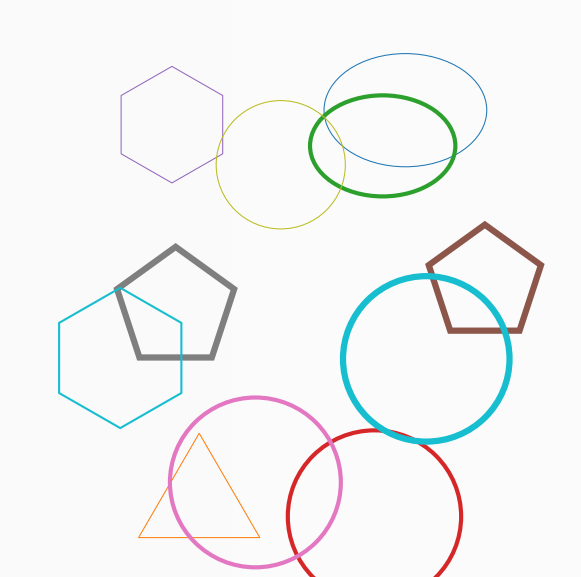[{"shape": "oval", "thickness": 0.5, "radius": 0.7, "center": [0.697, 0.808]}, {"shape": "triangle", "thickness": 0.5, "radius": 0.6, "center": [0.343, 0.128]}, {"shape": "oval", "thickness": 2, "radius": 0.63, "center": [0.658, 0.747]}, {"shape": "circle", "thickness": 2, "radius": 0.75, "center": [0.644, 0.105]}, {"shape": "hexagon", "thickness": 0.5, "radius": 0.5, "center": [0.296, 0.783]}, {"shape": "pentagon", "thickness": 3, "radius": 0.51, "center": [0.834, 0.509]}, {"shape": "circle", "thickness": 2, "radius": 0.74, "center": [0.439, 0.164]}, {"shape": "pentagon", "thickness": 3, "radius": 0.53, "center": [0.302, 0.466]}, {"shape": "circle", "thickness": 0.5, "radius": 0.56, "center": [0.483, 0.714]}, {"shape": "circle", "thickness": 3, "radius": 0.72, "center": [0.733, 0.378]}, {"shape": "hexagon", "thickness": 1, "radius": 0.61, "center": [0.207, 0.379]}]